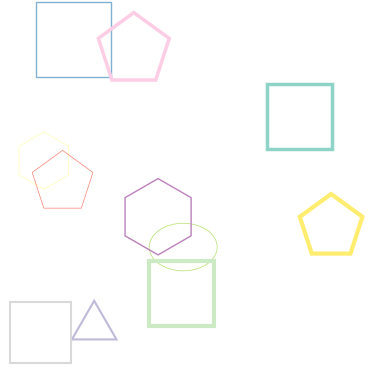[{"shape": "square", "thickness": 2.5, "radius": 0.42, "center": [0.779, 0.697]}, {"shape": "hexagon", "thickness": 0.5, "radius": 0.37, "center": [0.114, 0.583]}, {"shape": "triangle", "thickness": 1.5, "radius": 0.33, "center": [0.245, 0.152]}, {"shape": "pentagon", "thickness": 0.5, "radius": 0.41, "center": [0.162, 0.526]}, {"shape": "square", "thickness": 1, "radius": 0.49, "center": [0.191, 0.897]}, {"shape": "oval", "thickness": 0.5, "radius": 0.44, "center": [0.476, 0.358]}, {"shape": "pentagon", "thickness": 2.5, "radius": 0.48, "center": [0.348, 0.87]}, {"shape": "square", "thickness": 1.5, "radius": 0.4, "center": [0.106, 0.136]}, {"shape": "hexagon", "thickness": 1, "radius": 0.5, "center": [0.411, 0.437]}, {"shape": "square", "thickness": 3, "radius": 0.43, "center": [0.471, 0.237]}, {"shape": "pentagon", "thickness": 3, "radius": 0.43, "center": [0.86, 0.411]}]